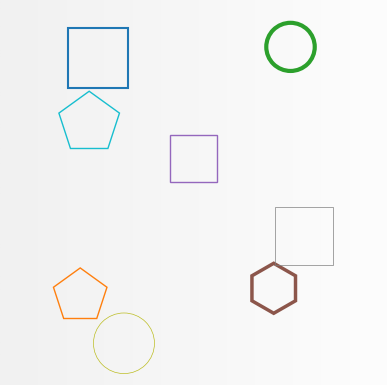[{"shape": "square", "thickness": 1.5, "radius": 0.39, "center": [0.253, 0.849]}, {"shape": "pentagon", "thickness": 1, "radius": 0.36, "center": [0.207, 0.231]}, {"shape": "circle", "thickness": 3, "radius": 0.31, "center": [0.75, 0.878]}, {"shape": "square", "thickness": 1, "radius": 0.3, "center": [0.5, 0.588]}, {"shape": "hexagon", "thickness": 2.5, "radius": 0.32, "center": [0.706, 0.251]}, {"shape": "square", "thickness": 0.5, "radius": 0.38, "center": [0.785, 0.386]}, {"shape": "circle", "thickness": 0.5, "radius": 0.39, "center": [0.32, 0.108]}, {"shape": "pentagon", "thickness": 1, "radius": 0.41, "center": [0.23, 0.681]}]